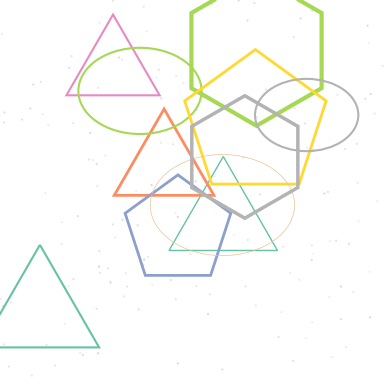[{"shape": "triangle", "thickness": 1.5, "radius": 0.89, "center": [0.104, 0.186]}, {"shape": "triangle", "thickness": 1, "radius": 0.81, "center": [0.58, 0.431]}, {"shape": "triangle", "thickness": 2, "radius": 0.75, "center": [0.426, 0.567]}, {"shape": "pentagon", "thickness": 2, "radius": 0.72, "center": [0.462, 0.401]}, {"shape": "triangle", "thickness": 1.5, "radius": 0.7, "center": [0.294, 0.822]}, {"shape": "oval", "thickness": 1.5, "radius": 0.8, "center": [0.364, 0.764]}, {"shape": "hexagon", "thickness": 3, "radius": 0.98, "center": [0.666, 0.869]}, {"shape": "pentagon", "thickness": 2, "radius": 0.97, "center": [0.663, 0.678]}, {"shape": "oval", "thickness": 0.5, "radius": 0.94, "center": [0.578, 0.467]}, {"shape": "oval", "thickness": 1.5, "radius": 0.67, "center": [0.797, 0.701]}, {"shape": "hexagon", "thickness": 2.5, "radius": 0.8, "center": [0.636, 0.592]}]